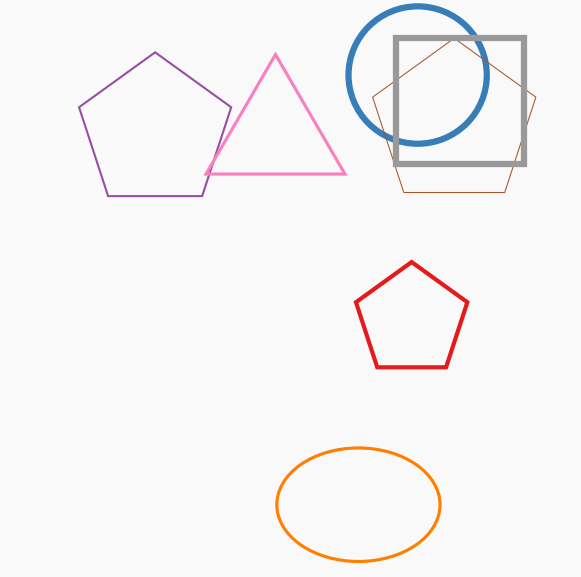[{"shape": "pentagon", "thickness": 2, "radius": 0.5, "center": [0.708, 0.445]}, {"shape": "circle", "thickness": 3, "radius": 0.59, "center": [0.719, 0.869]}, {"shape": "pentagon", "thickness": 1, "radius": 0.69, "center": [0.267, 0.771]}, {"shape": "oval", "thickness": 1.5, "radius": 0.7, "center": [0.617, 0.125]}, {"shape": "pentagon", "thickness": 0.5, "radius": 0.74, "center": [0.782, 0.785]}, {"shape": "triangle", "thickness": 1.5, "radius": 0.69, "center": [0.474, 0.767]}, {"shape": "square", "thickness": 3, "radius": 0.55, "center": [0.791, 0.824]}]